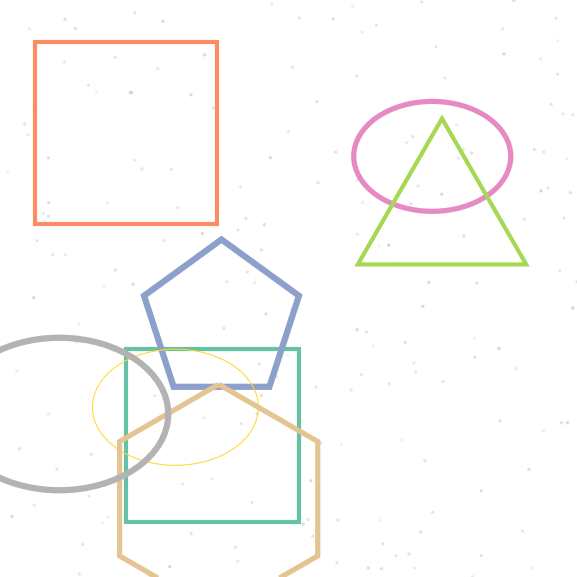[{"shape": "square", "thickness": 2, "radius": 0.75, "center": [0.368, 0.245]}, {"shape": "square", "thickness": 2, "radius": 0.79, "center": [0.217, 0.769]}, {"shape": "pentagon", "thickness": 3, "radius": 0.71, "center": [0.384, 0.443]}, {"shape": "oval", "thickness": 2.5, "radius": 0.68, "center": [0.748, 0.728]}, {"shape": "triangle", "thickness": 2, "radius": 0.84, "center": [0.765, 0.625]}, {"shape": "oval", "thickness": 0.5, "radius": 0.72, "center": [0.304, 0.294]}, {"shape": "hexagon", "thickness": 2.5, "radius": 0.99, "center": [0.379, 0.136]}, {"shape": "oval", "thickness": 3, "radius": 0.94, "center": [0.103, 0.282]}]